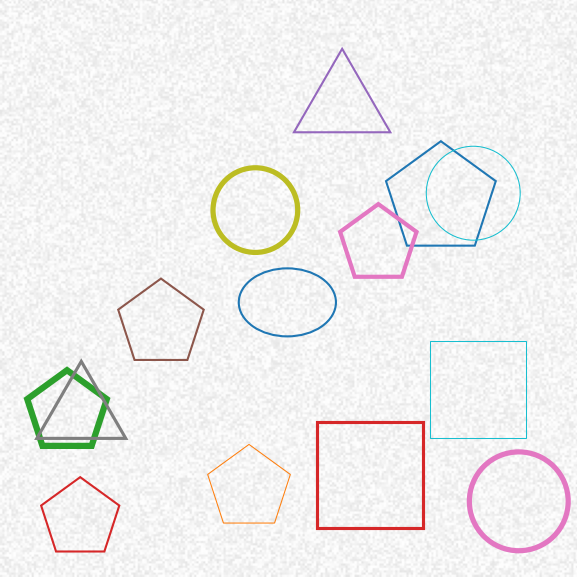[{"shape": "pentagon", "thickness": 1, "radius": 0.5, "center": [0.763, 0.655]}, {"shape": "oval", "thickness": 1, "radius": 0.42, "center": [0.498, 0.476]}, {"shape": "pentagon", "thickness": 0.5, "radius": 0.38, "center": [0.431, 0.154]}, {"shape": "pentagon", "thickness": 3, "radius": 0.36, "center": [0.116, 0.286]}, {"shape": "pentagon", "thickness": 1, "radius": 0.36, "center": [0.139, 0.102]}, {"shape": "square", "thickness": 1.5, "radius": 0.46, "center": [0.64, 0.177]}, {"shape": "triangle", "thickness": 1, "radius": 0.48, "center": [0.592, 0.818]}, {"shape": "pentagon", "thickness": 1, "radius": 0.39, "center": [0.279, 0.439]}, {"shape": "circle", "thickness": 2.5, "radius": 0.43, "center": [0.898, 0.131]}, {"shape": "pentagon", "thickness": 2, "radius": 0.35, "center": [0.655, 0.576]}, {"shape": "triangle", "thickness": 1.5, "radius": 0.44, "center": [0.141, 0.284]}, {"shape": "circle", "thickness": 2.5, "radius": 0.37, "center": [0.442, 0.635]}, {"shape": "circle", "thickness": 0.5, "radius": 0.41, "center": [0.819, 0.665]}, {"shape": "square", "thickness": 0.5, "radius": 0.42, "center": [0.828, 0.325]}]